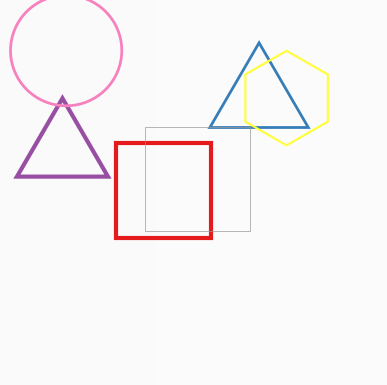[{"shape": "square", "thickness": 3, "radius": 0.61, "center": [0.423, 0.505]}, {"shape": "triangle", "thickness": 2, "radius": 0.73, "center": [0.669, 0.742]}, {"shape": "triangle", "thickness": 3, "radius": 0.68, "center": [0.161, 0.609]}, {"shape": "hexagon", "thickness": 1.5, "radius": 0.61, "center": [0.74, 0.745]}, {"shape": "circle", "thickness": 2, "radius": 0.72, "center": [0.171, 0.869]}, {"shape": "square", "thickness": 0.5, "radius": 0.68, "center": [0.509, 0.536]}]